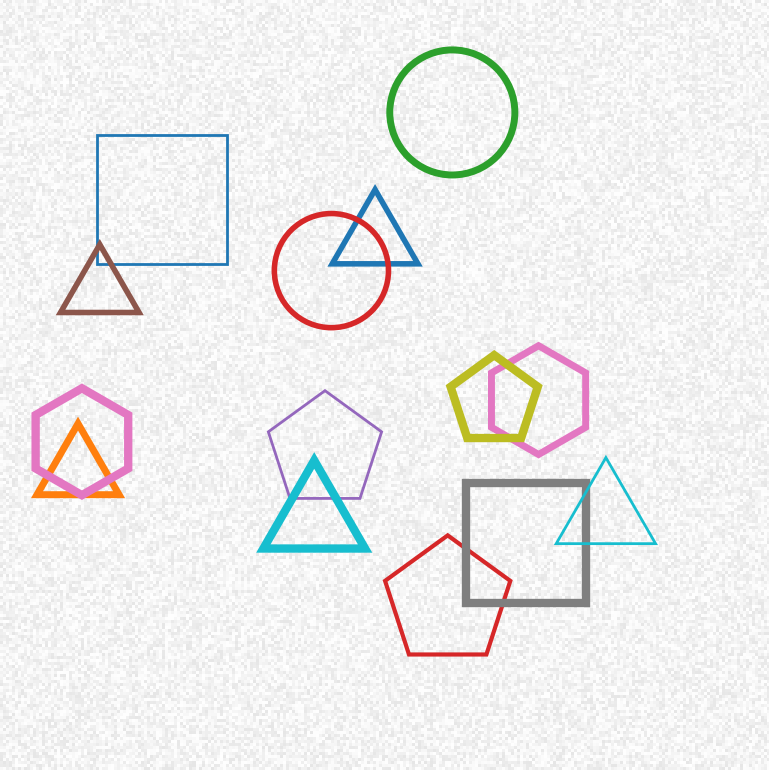[{"shape": "square", "thickness": 1, "radius": 0.42, "center": [0.211, 0.741]}, {"shape": "triangle", "thickness": 2, "radius": 0.32, "center": [0.487, 0.689]}, {"shape": "triangle", "thickness": 2.5, "radius": 0.31, "center": [0.101, 0.388]}, {"shape": "circle", "thickness": 2.5, "radius": 0.41, "center": [0.587, 0.854]}, {"shape": "pentagon", "thickness": 1.5, "radius": 0.43, "center": [0.581, 0.219]}, {"shape": "circle", "thickness": 2, "radius": 0.37, "center": [0.43, 0.649]}, {"shape": "pentagon", "thickness": 1, "radius": 0.39, "center": [0.422, 0.415]}, {"shape": "triangle", "thickness": 2, "radius": 0.29, "center": [0.13, 0.624]}, {"shape": "hexagon", "thickness": 2.5, "radius": 0.35, "center": [0.699, 0.48]}, {"shape": "hexagon", "thickness": 3, "radius": 0.35, "center": [0.106, 0.426]}, {"shape": "square", "thickness": 3, "radius": 0.39, "center": [0.684, 0.295]}, {"shape": "pentagon", "thickness": 3, "radius": 0.3, "center": [0.642, 0.479]}, {"shape": "triangle", "thickness": 3, "radius": 0.38, "center": [0.408, 0.326]}, {"shape": "triangle", "thickness": 1, "radius": 0.37, "center": [0.787, 0.331]}]